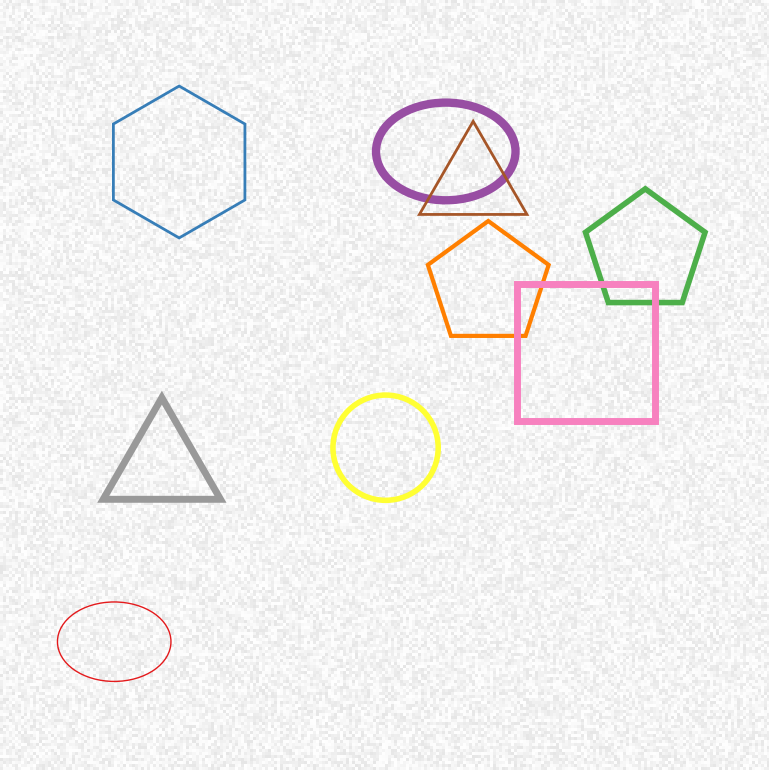[{"shape": "oval", "thickness": 0.5, "radius": 0.37, "center": [0.148, 0.167]}, {"shape": "hexagon", "thickness": 1, "radius": 0.49, "center": [0.233, 0.79]}, {"shape": "pentagon", "thickness": 2, "radius": 0.41, "center": [0.838, 0.673]}, {"shape": "oval", "thickness": 3, "radius": 0.45, "center": [0.579, 0.803]}, {"shape": "pentagon", "thickness": 1.5, "radius": 0.41, "center": [0.634, 0.63]}, {"shape": "circle", "thickness": 2, "radius": 0.34, "center": [0.501, 0.419]}, {"shape": "triangle", "thickness": 1, "radius": 0.4, "center": [0.615, 0.762]}, {"shape": "square", "thickness": 2.5, "radius": 0.45, "center": [0.761, 0.542]}, {"shape": "triangle", "thickness": 2.5, "radius": 0.44, "center": [0.21, 0.396]}]